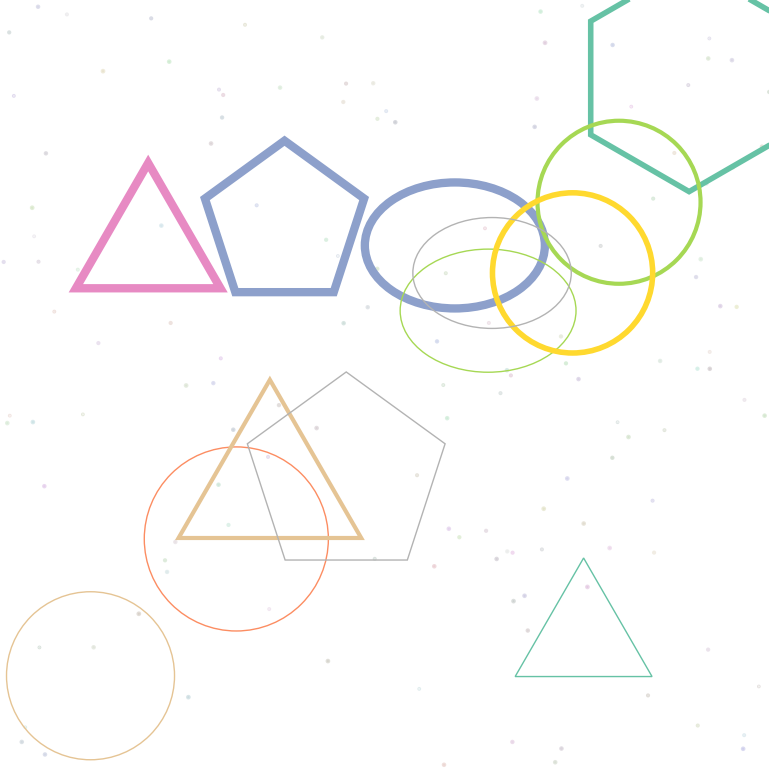[{"shape": "hexagon", "thickness": 2, "radius": 0.74, "center": [0.895, 0.899]}, {"shape": "triangle", "thickness": 0.5, "radius": 0.51, "center": [0.758, 0.173]}, {"shape": "circle", "thickness": 0.5, "radius": 0.6, "center": [0.307, 0.3]}, {"shape": "pentagon", "thickness": 3, "radius": 0.54, "center": [0.37, 0.709]}, {"shape": "oval", "thickness": 3, "radius": 0.58, "center": [0.591, 0.681]}, {"shape": "triangle", "thickness": 3, "radius": 0.54, "center": [0.192, 0.68]}, {"shape": "oval", "thickness": 0.5, "radius": 0.57, "center": [0.634, 0.597]}, {"shape": "circle", "thickness": 1.5, "radius": 0.53, "center": [0.804, 0.737]}, {"shape": "circle", "thickness": 2, "radius": 0.52, "center": [0.744, 0.646]}, {"shape": "triangle", "thickness": 1.5, "radius": 0.68, "center": [0.35, 0.37]}, {"shape": "circle", "thickness": 0.5, "radius": 0.55, "center": [0.118, 0.122]}, {"shape": "pentagon", "thickness": 0.5, "radius": 0.68, "center": [0.45, 0.382]}, {"shape": "oval", "thickness": 0.5, "radius": 0.51, "center": [0.639, 0.645]}]